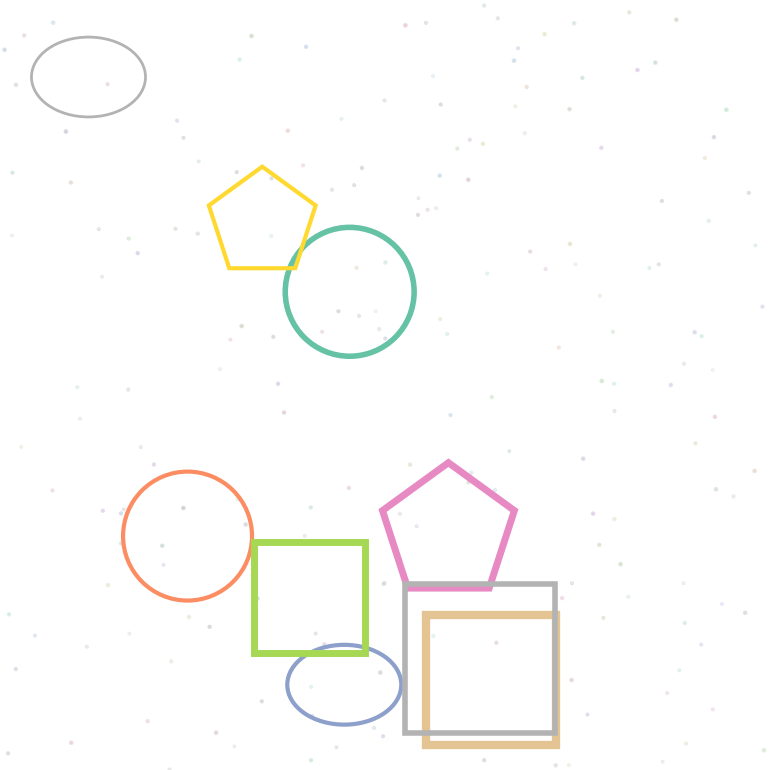[{"shape": "circle", "thickness": 2, "radius": 0.42, "center": [0.454, 0.621]}, {"shape": "circle", "thickness": 1.5, "radius": 0.42, "center": [0.244, 0.304]}, {"shape": "oval", "thickness": 1.5, "radius": 0.37, "center": [0.447, 0.111]}, {"shape": "pentagon", "thickness": 2.5, "radius": 0.45, "center": [0.582, 0.309]}, {"shape": "square", "thickness": 2.5, "radius": 0.36, "center": [0.402, 0.224]}, {"shape": "pentagon", "thickness": 1.5, "radius": 0.36, "center": [0.341, 0.711]}, {"shape": "square", "thickness": 3, "radius": 0.42, "center": [0.637, 0.117]}, {"shape": "oval", "thickness": 1, "radius": 0.37, "center": [0.115, 0.9]}, {"shape": "square", "thickness": 2, "radius": 0.49, "center": [0.623, 0.145]}]